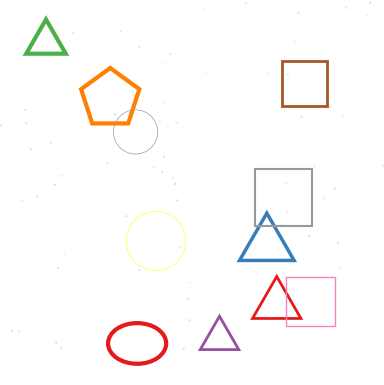[{"shape": "triangle", "thickness": 2, "radius": 0.36, "center": [0.719, 0.209]}, {"shape": "oval", "thickness": 3, "radius": 0.38, "center": [0.356, 0.108]}, {"shape": "triangle", "thickness": 2.5, "radius": 0.41, "center": [0.693, 0.364]}, {"shape": "triangle", "thickness": 3, "radius": 0.3, "center": [0.119, 0.89]}, {"shape": "triangle", "thickness": 2, "radius": 0.29, "center": [0.57, 0.121]}, {"shape": "pentagon", "thickness": 3, "radius": 0.4, "center": [0.286, 0.744]}, {"shape": "circle", "thickness": 0.5, "radius": 0.39, "center": [0.405, 0.374]}, {"shape": "square", "thickness": 2, "radius": 0.29, "center": [0.792, 0.783]}, {"shape": "square", "thickness": 1, "radius": 0.32, "center": [0.807, 0.217]}, {"shape": "circle", "thickness": 0.5, "radius": 0.29, "center": [0.352, 0.657]}, {"shape": "square", "thickness": 1.5, "radius": 0.37, "center": [0.736, 0.487]}]